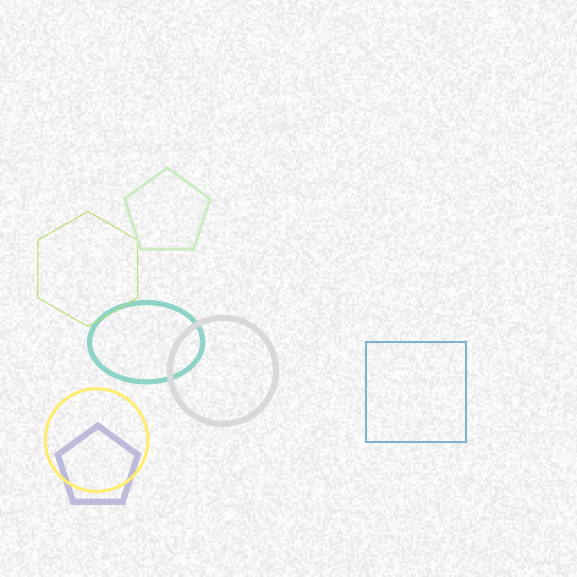[{"shape": "oval", "thickness": 2.5, "radius": 0.49, "center": [0.253, 0.407]}, {"shape": "pentagon", "thickness": 3, "radius": 0.36, "center": [0.169, 0.189]}, {"shape": "square", "thickness": 1, "radius": 0.43, "center": [0.721, 0.32]}, {"shape": "hexagon", "thickness": 0.5, "radius": 0.5, "center": [0.152, 0.533]}, {"shape": "circle", "thickness": 3, "radius": 0.46, "center": [0.386, 0.357]}, {"shape": "pentagon", "thickness": 1.5, "radius": 0.39, "center": [0.29, 0.631]}, {"shape": "circle", "thickness": 1.5, "radius": 0.44, "center": [0.167, 0.237]}]